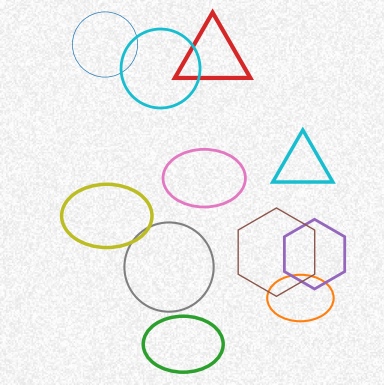[{"shape": "circle", "thickness": 0.5, "radius": 0.42, "center": [0.273, 0.884]}, {"shape": "oval", "thickness": 1.5, "radius": 0.43, "center": [0.78, 0.226]}, {"shape": "oval", "thickness": 2.5, "radius": 0.52, "center": [0.476, 0.106]}, {"shape": "triangle", "thickness": 3, "radius": 0.57, "center": [0.552, 0.854]}, {"shape": "hexagon", "thickness": 2, "radius": 0.45, "center": [0.817, 0.34]}, {"shape": "hexagon", "thickness": 1, "radius": 0.57, "center": [0.718, 0.345]}, {"shape": "oval", "thickness": 2, "radius": 0.53, "center": [0.53, 0.537]}, {"shape": "circle", "thickness": 1.5, "radius": 0.58, "center": [0.439, 0.306]}, {"shape": "oval", "thickness": 2.5, "radius": 0.59, "center": [0.277, 0.439]}, {"shape": "circle", "thickness": 2, "radius": 0.51, "center": [0.417, 0.822]}, {"shape": "triangle", "thickness": 2.5, "radius": 0.45, "center": [0.787, 0.572]}]